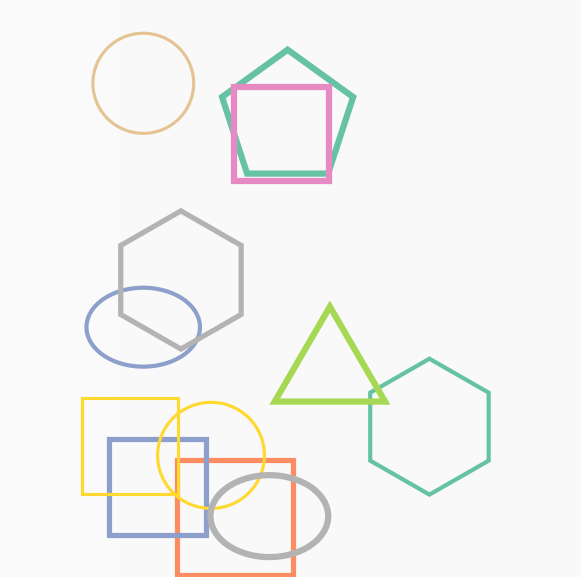[{"shape": "hexagon", "thickness": 2, "radius": 0.59, "center": [0.739, 0.26]}, {"shape": "pentagon", "thickness": 3, "radius": 0.59, "center": [0.495, 0.794]}, {"shape": "square", "thickness": 2.5, "radius": 0.5, "center": [0.404, 0.103]}, {"shape": "oval", "thickness": 2, "radius": 0.49, "center": [0.246, 0.433]}, {"shape": "square", "thickness": 2.5, "radius": 0.41, "center": [0.271, 0.156]}, {"shape": "square", "thickness": 3, "radius": 0.41, "center": [0.485, 0.767]}, {"shape": "triangle", "thickness": 3, "radius": 0.55, "center": [0.568, 0.359]}, {"shape": "circle", "thickness": 1.5, "radius": 0.46, "center": [0.363, 0.211]}, {"shape": "square", "thickness": 1.5, "radius": 0.41, "center": [0.223, 0.226]}, {"shape": "circle", "thickness": 1.5, "radius": 0.43, "center": [0.247, 0.855]}, {"shape": "hexagon", "thickness": 2.5, "radius": 0.6, "center": [0.311, 0.514]}, {"shape": "oval", "thickness": 3, "radius": 0.51, "center": [0.463, 0.105]}]